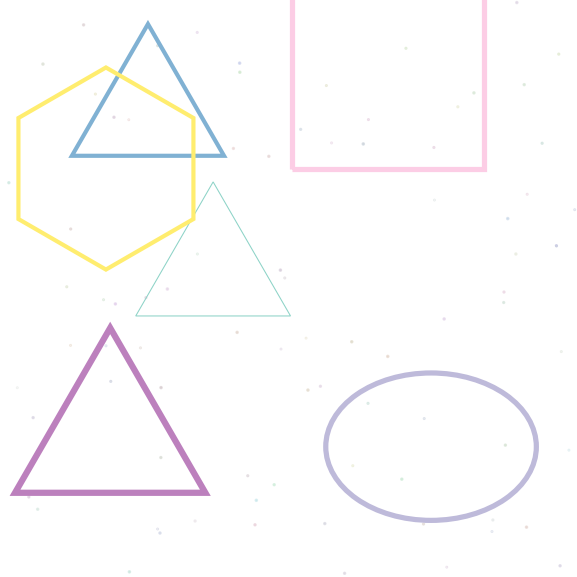[{"shape": "triangle", "thickness": 0.5, "radius": 0.77, "center": [0.369, 0.529]}, {"shape": "oval", "thickness": 2.5, "radius": 0.91, "center": [0.746, 0.226]}, {"shape": "triangle", "thickness": 2, "radius": 0.76, "center": [0.256, 0.805]}, {"shape": "square", "thickness": 2.5, "radius": 0.83, "center": [0.672, 0.872]}, {"shape": "triangle", "thickness": 3, "radius": 0.95, "center": [0.191, 0.241]}, {"shape": "hexagon", "thickness": 2, "radius": 0.87, "center": [0.183, 0.707]}]